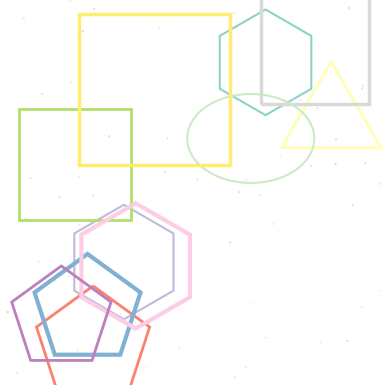[{"shape": "hexagon", "thickness": 1.5, "radius": 0.69, "center": [0.69, 0.838]}, {"shape": "triangle", "thickness": 2, "radius": 0.74, "center": [0.86, 0.691]}, {"shape": "hexagon", "thickness": 1.5, "radius": 0.74, "center": [0.322, 0.319]}, {"shape": "pentagon", "thickness": 2, "radius": 0.77, "center": [0.242, 0.103]}, {"shape": "pentagon", "thickness": 3, "radius": 0.72, "center": [0.227, 0.196]}, {"shape": "square", "thickness": 2, "radius": 0.72, "center": [0.195, 0.572]}, {"shape": "hexagon", "thickness": 3, "radius": 0.81, "center": [0.352, 0.309]}, {"shape": "square", "thickness": 2.5, "radius": 0.7, "center": [0.817, 0.872]}, {"shape": "pentagon", "thickness": 2, "radius": 0.68, "center": [0.159, 0.174]}, {"shape": "oval", "thickness": 1.5, "radius": 0.83, "center": [0.651, 0.64]}, {"shape": "square", "thickness": 2.5, "radius": 0.99, "center": [0.401, 0.768]}]